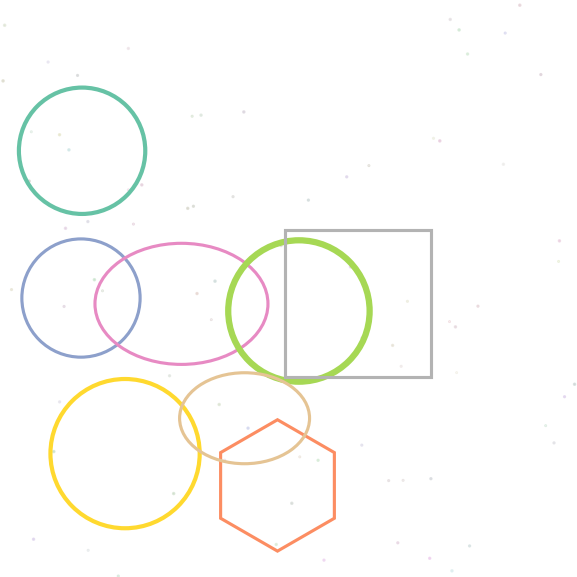[{"shape": "circle", "thickness": 2, "radius": 0.55, "center": [0.142, 0.738]}, {"shape": "hexagon", "thickness": 1.5, "radius": 0.57, "center": [0.48, 0.159]}, {"shape": "circle", "thickness": 1.5, "radius": 0.51, "center": [0.14, 0.483]}, {"shape": "oval", "thickness": 1.5, "radius": 0.75, "center": [0.314, 0.473]}, {"shape": "circle", "thickness": 3, "radius": 0.61, "center": [0.518, 0.461]}, {"shape": "circle", "thickness": 2, "radius": 0.65, "center": [0.217, 0.214]}, {"shape": "oval", "thickness": 1.5, "radius": 0.56, "center": [0.424, 0.275]}, {"shape": "square", "thickness": 1.5, "radius": 0.63, "center": [0.62, 0.474]}]